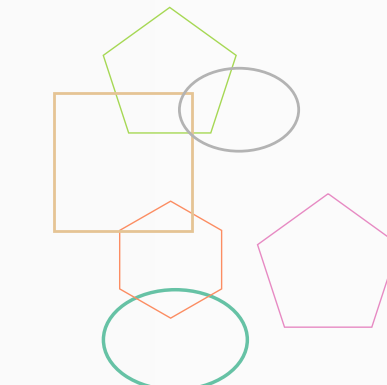[{"shape": "oval", "thickness": 2.5, "radius": 0.93, "center": [0.453, 0.117]}, {"shape": "hexagon", "thickness": 1, "radius": 0.76, "center": [0.44, 0.326]}, {"shape": "pentagon", "thickness": 1, "radius": 0.96, "center": [0.847, 0.305]}, {"shape": "pentagon", "thickness": 1, "radius": 0.9, "center": [0.438, 0.8]}, {"shape": "square", "thickness": 2, "radius": 0.89, "center": [0.318, 0.58]}, {"shape": "oval", "thickness": 2, "radius": 0.77, "center": [0.617, 0.715]}]